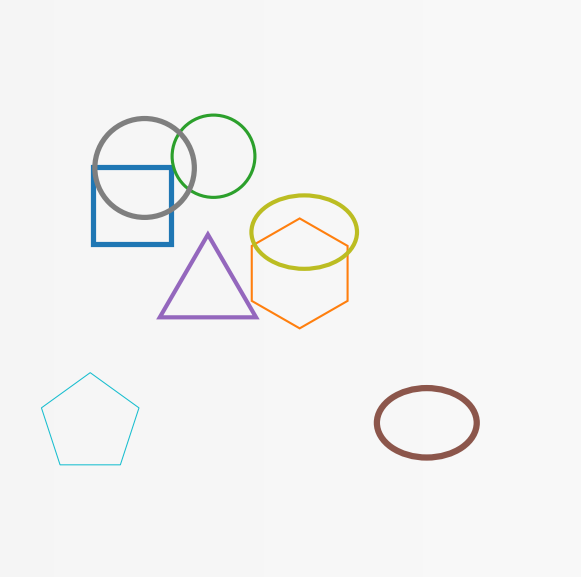[{"shape": "square", "thickness": 2.5, "radius": 0.34, "center": [0.227, 0.643]}, {"shape": "hexagon", "thickness": 1, "radius": 0.48, "center": [0.516, 0.526]}, {"shape": "circle", "thickness": 1.5, "radius": 0.36, "center": [0.367, 0.729]}, {"shape": "triangle", "thickness": 2, "radius": 0.48, "center": [0.358, 0.497]}, {"shape": "oval", "thickness": 3, "radius": 0.43, "center": [0.734, 0.267]}, {"shape": "circle", "thickness": 2.5, "radius": 0.43, "center": [0.249, 0.708]}, {"shape": "oval", "thickness": 2, "radius": 0.45, "center": [0.523, 0.597]}, {"shape": "pentagon", "thickness": 0.5, "radius": 0.44, "center": [0.155, 0.266]}]